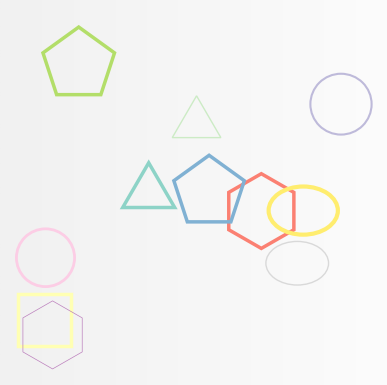[{"shape": "triangle", "thickness": 2.5, "radius": 0.39, "center": [0.384, 0.5]}, {"shape": "square", "thickness": 2.5, "radius": 0.34, "center": [0.115, 0.169]}, {"shape": "circle", "thickness": 1.5, "radius": 0.39, "center": [0.88, 0.729]}, {"shape": "hexagon", "thickness": 2.5, "radius": 0.49, "center": [0.674, 0.452]}, {"shape": "pentagon", "thickness": 2.5, "radius": 0.48, "center": [0.54, 0.501]}, {"shape": "pentagon", "thickness": 2.5, "radius": 0.49, "center": [0.203, 0.833]}, {"shape": "circle", "thickness": 2, "radius": 0.38, "center": [0.117, 0.331]}, {"shape": "oval", "thickness": 1, "radius": 0.4, "center": [0.767, 0.316]}, {"shape": "hexagon", "thickness": 0.5, "radius": 0.44, "center": [0.136, 0.13]}, {"shape": "triangle", "thickness": 1, "radius": 0.36, "center": [0.507, 0.679]}, {"shape": "oval", "thickness": 3, "radius": 0.45, "center": [0.783, 0.453]}]